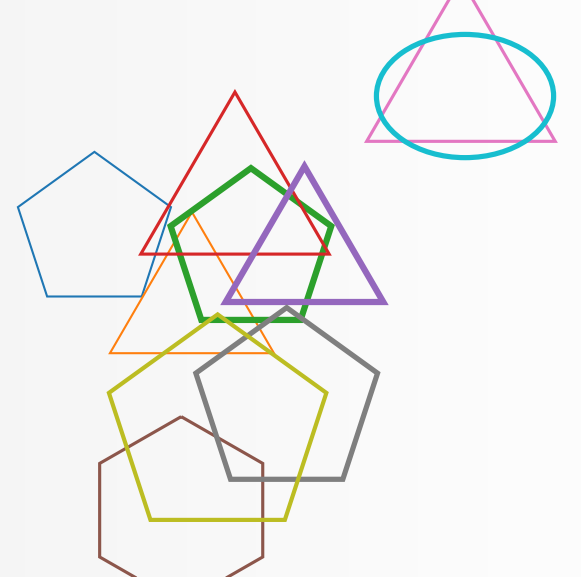[{"shape": "pentagon", "thickness": 1, "radius": 0.69, "center": [0.162, 0.598]}, {"shape": "triangle", "thickness": 1, "radius": 0.81, "center": [0.33, 0.469]}, {"shape": "pentagon", "thickness": 3, "radius": 0.73, "center": [0.432, 0.563]}, {"shape": "triangle", "thickness": 1.5, "radius": 0.94, "center": [0.404, 0.653]}, {"shape": "triangle", "thickness": 3, "radius": 0.78, "center": [0.524, 0.554]}, {"shape": "hexagon", "thickness": 1.5, "radius": 0.81, "center": [0.312, 0.116]}, {"shape": "triangle", "thickness": 1.5, "radius": 0.94, "center": [0.793, 0.848]}, {"shape": "pentagon", "thickness": 2.5, "radius": 0.82, "center": [0.493, 0.302]}, {"shape": "pentagon", "thickness": 2, "radius": 0.98, "center": [0.374, 0.258]}, {"shape": "oval", "thickness": 2.5, "radius": 0.76, "center": [0.8, 0.833]}]